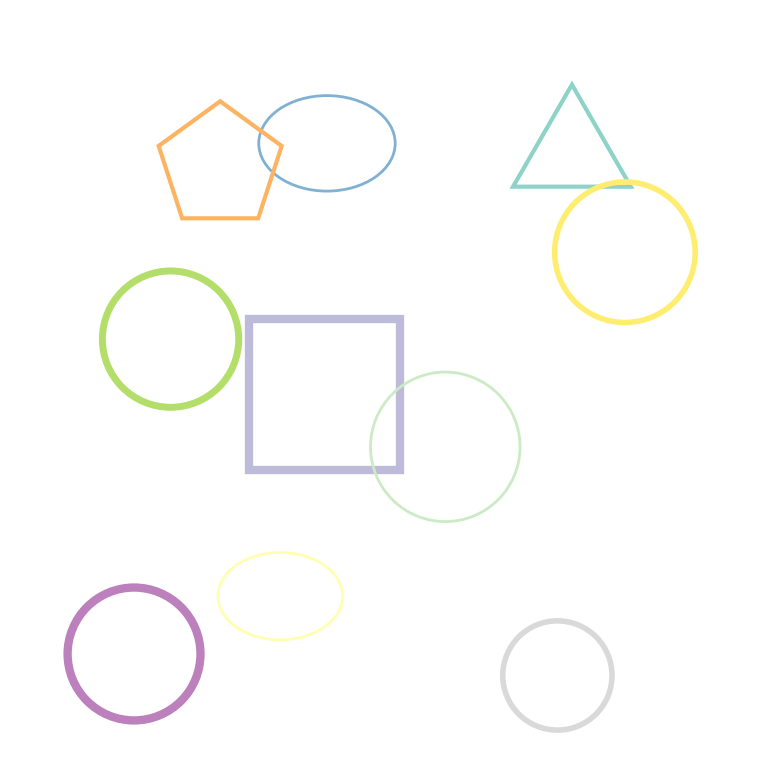[{"shape": "triangle", "thickness": 1.5, "radius": 0.44, "center": [0.743, 0.802]}, {"shape": "oval", "thickness": 1, "radius": 0.4, "center": [0.364, 0.226]}, {"shape": "square", "thickness": 3, "radius": 0.49, "center": [0.421, 0.488]}, {"shape": "oval", "thickness": 1, "radius": 0.44, "center": [0.425, 0.814]}, {"shape": "pentagon", "thickness": 1.5, "radius": 0.42, "center": [0.286, 0.784]}, {"shape": "circle", "thickness": 2.5, "radius": 0.44, "center": [0.221, 0.56]}, {"shape": "circle", "thickness": 2, "radius": 0.35, "center": [0.724, 0.123]}, {"shape": "circle", "thickness": 3, "radius": 0.43, "center": [0.174, 0.151]}, {"shape": "circle", "thickness": 1, "radius": 0.49, "center": [0.578, 0.42]}, {"shape": "circle", "thickness": 2, "radius": 0.46, "center": [0.812, 0.672]}]